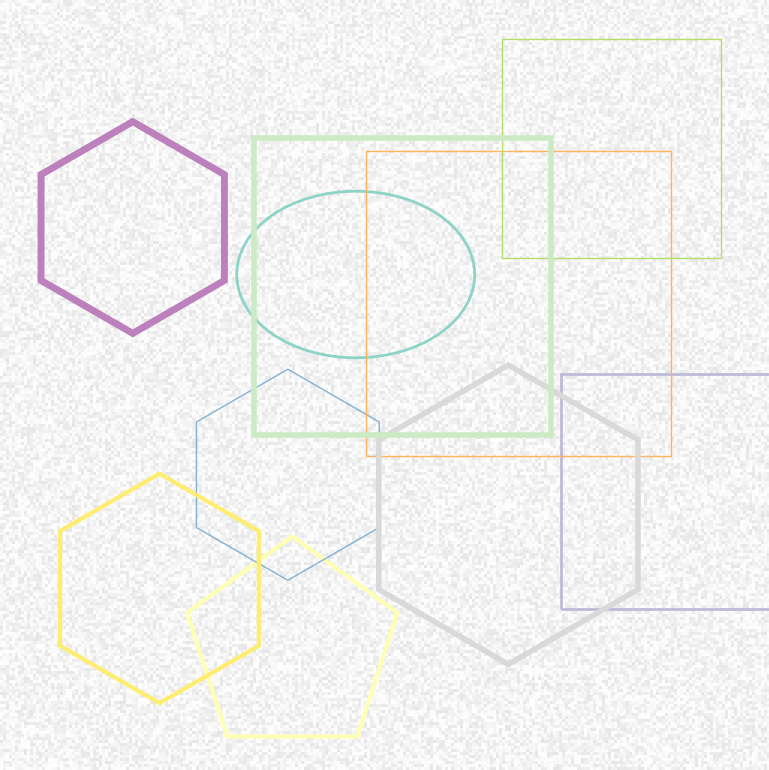[{"shape": "oval", "thickness": 1, "radius": 0.77, "center": [0.462, 0.643]}, {"shape": "pentagon", "thickness": 1.5, "radius": 0.72, "center": [0.38, 0.16]}, {"shape": "square", "thickness": 1, "radius": 0.76, "center": [0.881, 0.361]}, {"shape": "hexagon", "thickness": 0.5, "radius": 0.69, "center": [0.374, 0.383]}, {"shape": "square", "thickness": 0.5, "radius": 0.99, "center": [0.674, 0.606]}, {"shape": "square", "thickness": 0.5, "radius": 0.71, "center": [0.794, 0.807]}, {"shape": "hexagon", "thickness": 2, "radius": 0.97, "center": [0.66, 0.332]}, {"shape": "hexagon", "thickness": 2.5, "radius": 0.69, "center": [0.172, 0.705]}, {"shape": "square", "thickness": 2, "radius": 0.97, "center": [0.523, 0.628]}, {"shape": "hexagon", "thickness": 1.5, "radius": 0.75, "center": [0.207, 0.236]}]